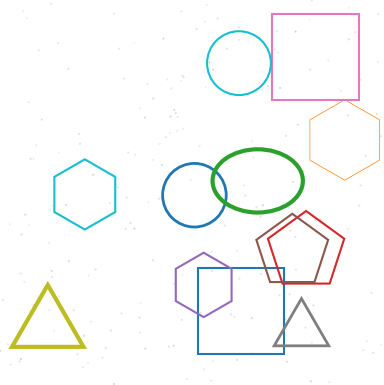[{"shape": "square", "thickness": 1.5, "radius": 0.56, "center": [0.627, 0.191]}, {"shape": "circle", "thickness": 2, "radius": 0.41, "center": [0.505, 0.493]}, {"shape": "hexagon", "thickness": 0.5, "radius": 0.52, "center": [0.895, 0.636]}, {"shape": "oval", "thickness": 3, "radius": 0.59, "center": [0.669, 0.53]}, {"shape": "pentagon", "thickness": 1.5, "radius": 0.52, "center": [0.795, 0.348]}, {"shape": "hexagon", "thickness": 1.5, "radius": 0.42, "center": [0.529, 0.26]}, {"shape": "pentagon", "thickness": 1.5, "radius": 0.49, "center": [0.759, 0.347]}, {"shape": "square", "thickness": 1.5, "radius": 0.56, "center": [0.82, 0.851]}, {"shape": "triangle", "thickness": 2, "radius": 0.41, "center": [0.783, 0.143]}, {"shape": "triangle", "thickness": 3, "radius": 0.54, "center": [0.124, 0.153]}, {"shape": "circle", "thickness": 1.5, "radius": 0.41, "center": [0.621, 0.836]}, {"shape": "hexagon", "thickness": 1.5, "radius": 0.46, "center": [0.22, 0.495]}]